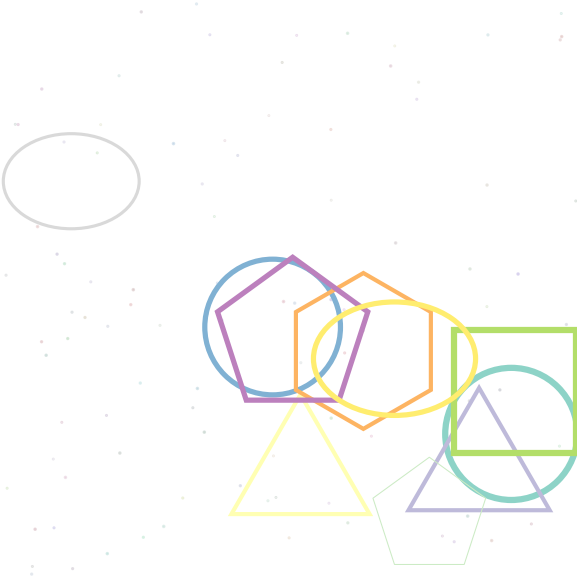[{"shape": "circle", "thickness": 3, "radius": 0.57, "center": [0.885, 0.248]}, {"shape": "triangle", "thickness": 2, "radius": 0.69, "center": [0.52, 0.178]}, {"shape": "triangle", "thickness": 2, "radius": 0.71, "center": [0.83, 0.186]}, {"shape": "circle", "thickness": 2.5, "radius": 0.59, "center": [0.472, 0.433]}, {"shape": "hexagon", "thickness": 2, "radius": 0.67, "center": [0.629, 0.391]}, {"shape": "square", "thickness": 3, "radius": 0.53, "center": [0.892, 0.321]}, {"shape": "oval", "thickness": 1.5, "radius": 0.59, "center": [0.123, 0.685]}, {"shape": "pentagon", "thickness": 2.5, "radius": 0.68, "center": [0.507, 0.417]}, {"shape": "pentagon", "thickness": 0.5, "radius": 0.51, "center": [0.743, 0.105]}, {"shape": "oval", "thickness": 2.5, "radius": 0.7, "center": [0.683, 0.378]}]